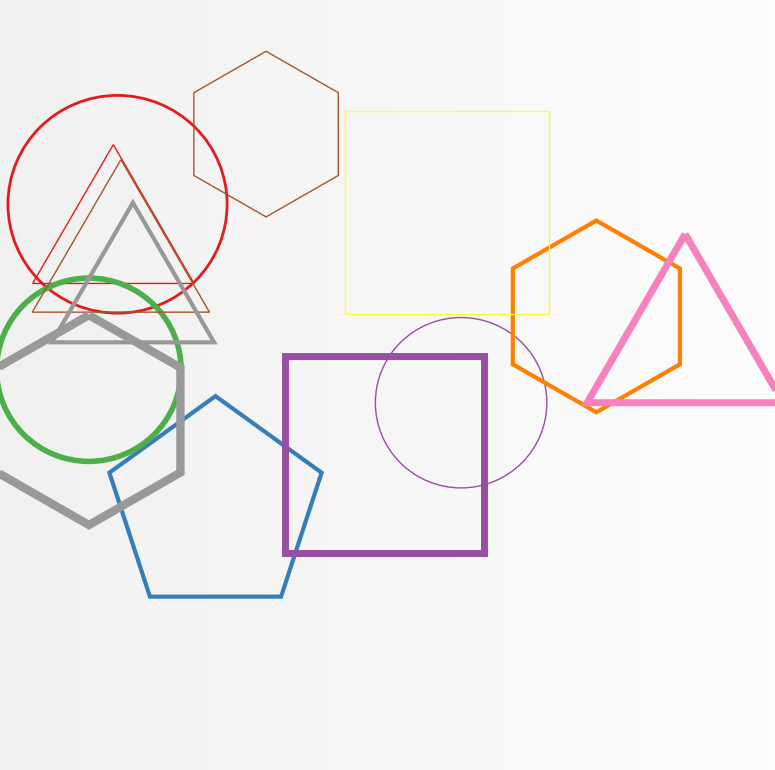[{"shape": "circle", "thickness": 1, "radius": 0.71, "center": [0.152, 0.735]}, {"shape": "triangle", "thickness": 0.5, "radius": 0.6, "center": [0.146, 0.692]}, {"shape": "pentagon", "thickness": 1.5, "radius": 0.72, "center": [0.278, 0.342]}, {"shape": "circle", "thickness": 2, "radius": 0.6, "center": [0.115, 0.52]}, {"shape": "circle", "thickness": 0.5, "radius": 0.55, "center": [0.595, 0.477]}, {"shape": "square", "thickness": 2.5, "radius": 0.64, "center": [0.496, 0.41]}, {"shape": "hexagon", "thickness": 1.5, "radius": 0.62, "center": [0.769, 0.589]}, {"shape": "square", "thickness": 0.5, "radius": 0.66, "center": [0.576, 0.724]}, {"shape": "triangle", "thickness": 0.5, "radius": 0.66, "center": [0.156, 0.661]}, {"shape": "hexagon", "thickness": 0.5, "radius": 0.54, "center": [0.343, 0.826]}, {"shape": "triangle", "thickness": 2.5, "radius": 0.73, "center": [0.884, 0.55]}, {"shape": "hexagon", "thickness": 3, "radius": 0.68, "center": [0.115, 0.454]}, {"shape": "triangle", "thickness": 1.5, "radius": 0.6, "center": [0.172, 0.616]}]